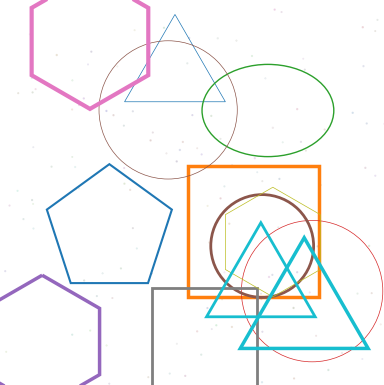[{"shape": "pentagon", "thickness": 1.5, "radius": 0.85, "center": [0.284, 0.403]}, {"shape": "triangle", "thickness": 0.5, "radius": 0.76, "center": [0.454, 0.811]}, {"shape": "square", "thickness": 2.5, "radius": 0.85, "center": [0.659, 0.399]}, {"shape": "oval", "thickness": 1, "radius": 0.86, "center": [0.696, 0.713]}, {"shape": "circle", "thickness": 0.5, "radius": 0.92, "center": [0.811, 0.244]}, {"shape": "hexagon", "thickness": 2.5, "radius": 0.86, "center": [0.11, 0.113]}, {"shape": "circle", "thickness": 2, "radius": 0.67, "center": [0.681, 0.361]}, {"shape": "circle", "thickness": 0.5, "radius": 0.9, "center": [0.437, 0.715]}, {"shape": "hexagon", "thickness": 3, "radius": 0.87, "center": [0.234, 0.892]}, {"shape": "square", "thickness": 2, "radius": 0.68, "center": [0.532, 0.115]}, {"shape": "hexagon", "thickness": 0.5, "radius": 0.71, "center": [0.709, 0.371]}, {"shape": "triangle", "thickness": 2, "radius": 0.81, "center": [0.678, 0.259]}, {"shape": "triangle", "thickness": 2.5, "radius": 0.96, "center": [0.79, 0.191]}]